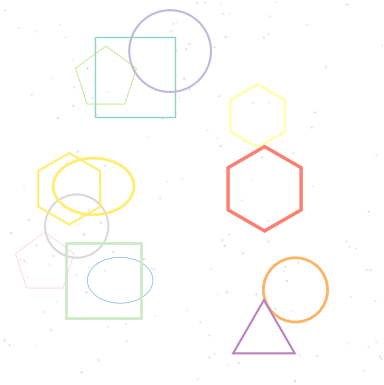[{"shape": "square", "thickness": 1, "radius": 0.52, "center": [0.351, 0.801]}, {"shape": "hexagon", "thickness": 2, "radius": 0.41, "center": [0.669, 0.699]}, {"shape": "circle", "thickness": 1.5, "radius": 0.53, "center": [0.442, 0.867]}, {"shape": "hexagon", "thickness": 2.5, "radius": 0.55, "center": [0.687, 0.51]}, {"shape": "oval", "thickness": 0.5, "radius": 0.43, "center": [0.312, 0.272]}, {"shape": "circle", "thickness": 2, "radius": 0.42, "center": [0.767, 0.247]}, {"shape": "pentagon", "thickness": 0.5, "radius": 0.42, "center": [0.275, 0.797]}, {"shape": "pentagon", "thickness": 0.5, "radius": 0.4, "center": [0.117, 0.317]}, {"shape": "circle", "thickness": 1.5, "radius": 0.41, "center": [0.199, 0.413]}, {"shape": "triangle", "thickness": 1.5, "radius": 0.46, "center": [0.686, 0.128]}, {"shape": "square", "thickness": 2, "radius": 0.48, "center": [0.269, 0.271]}, {"shape": "hexagon", "thickness": 1.5, "radius": 0.46, "center": [0.18, 0.51]}, {"shape": "oval", "thickness": 2, "radius": 0.53, "center": [0.243, 0.516]}]